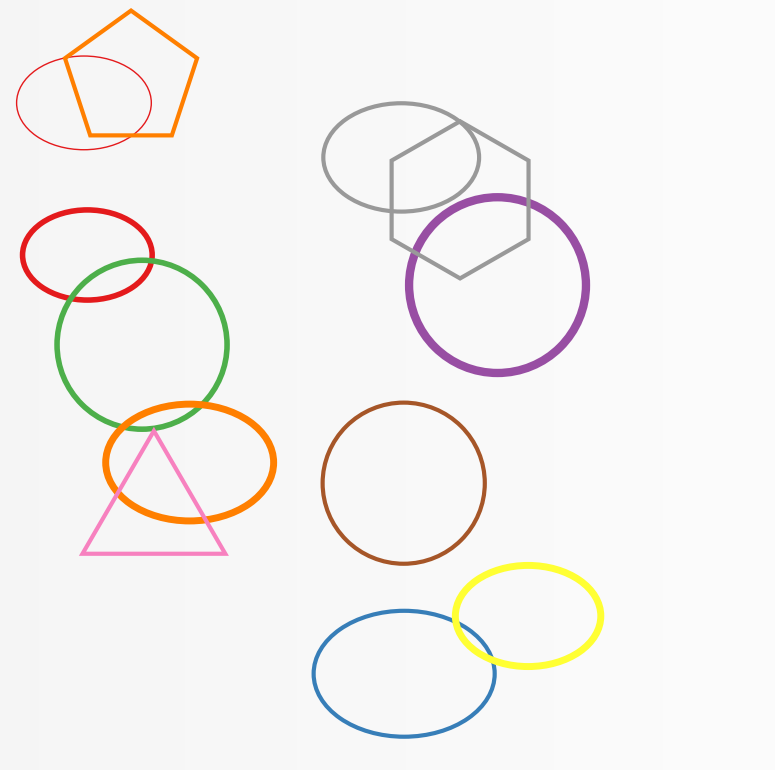[{"shape": "oval", "thickness": 2, "radius": 0.42, "center": [0.113, 0.669]}, {"shape": "oval", "thickness": 0.5, "radius": 0.43, "center": [0.108, 0.866]}, {"shape": "oval", "thickness": 1.5, "radius": 0.58, "center": [0.521, 0.125]}, {"shape": "circle", "thickness": 2, "radius": 0.55, "center": [0.183, 0.552]}, {"shape": "circle", "thickness": 3, "radius": 0.57, "center": [0.642, 0.63]}, {"shape": "pentagon", "thickness": 1.5, "radius": 0.45, "center": [0.169, 0.897]}, {"shape": "oval", "thickness": 2.5, "radius": 0.54, "center": [0.245, 0.399]}, {"shape": "oval", "thickness": 2.5, "radius": 0.47, "center": [0.681, 0.2]}, {"shape": "circle", "thickness": 1.5, "radius": 0.52, "center": [0.521, 0.372]}, {"shape": "triangle", "thickness": 1.5, "radius": 0.53, "center": [0.199, 0.334]}, {"shape": "hexagon", "thickness": 1.5, "radius": 0.51, "center": [0.594, 0.74]}, {"shape": "oval", "thickness": 1.5, "radius": 0.5, "center": [0.518, 0.796]}]